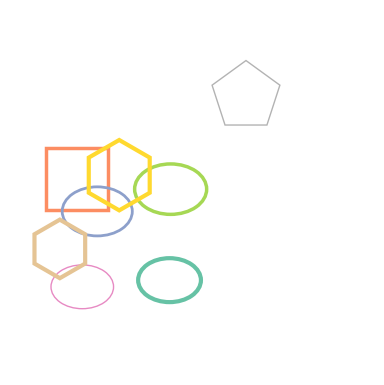[{"shape": "oval", "thickness": 3, "radius": 0.41, "center": [0.44, 0.272]}, {"shape": "square", "thickness": 2.5, "radius": 0.4, "center": [0.2, 0.535]}, {"shape": "oval", "thickness": 2, "radius": 0.46, "center": [0.253, 0.451]}, {"shape": "oval", "thickness": 1, "radius": 0.41, "center": [0.214, 0.255]}, {"shape": "oval", "thickness": 2.5, "radius": 0.47, "center": [0.443, 0.509]}, {"shape": "hexagon", "thickness": 3, "radius": 0.46, "center": [0.31, 0.545]}, {"shape": "hexagon", "thickness": 3, "radius": 0.38, "center": [0.155, 0.353]}, {"shape": "pentagon", "thickness": 1, "radius": 0.46, "center": [0.639, 0.75]}]